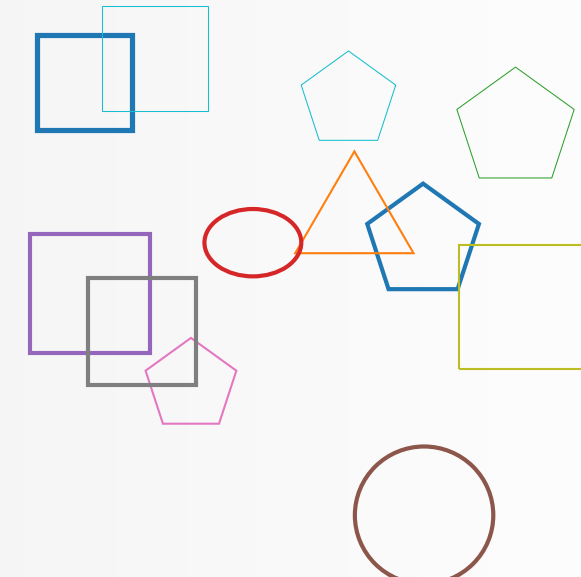[{"shape": "square", "thickness": 2.5, "radius": 0.41, "center": [0.146, 0.856]}, {"shape": "pentagon", "thickness": 2, "radius": 0.51, "center": [0.728, 0.58]}, {"shape": "triangle", "thickness": 1, "radius": 0.59, "center": [0.61, 0.619]}, {"shape": "pentagon", "thickness": 0.5, "radius": 0.53, "center": [0.887, 0.777]}, {"shape": "oval", "thickness": 2, "radius": 0.42, "center": [0.435, 0.579]}, {"shape": "square", "thickness": 2, "radius": 0.51, "center": [0.155, 0.491]}, {"shape": "circle", "thickness": 2, "radius": 0.6, "center": [0.73, 0.107]}, {"shape": "pentagon", "thickness": 1, "radius": 0.41, "center": [0.329, 0.332]}, {"shape": "square", "thickness": 2, "radius": 0.47, "center": [0.244, 0.425]}, {"shape": "square", "thickness": 1, "radius": 0.54, "center": [0.897, 0.467]}, {"shape": "pentagon", "thickness": 0.5, "radius": 0.43, "center": [0.6, 0.825]}, {"shape": "square", "thickness": 0.5, "radius": 0.46, "center": [0.267, 0.897]}]